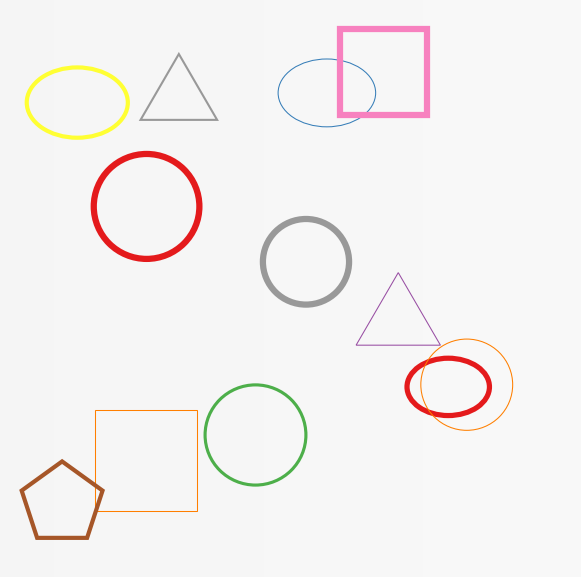[{"shape": "circle", "thickness": 3, "radius": 0.45, "center": [0.252, 0.642]}, {"shape": "oval", "thickness": 2.5, "radius": 0.35, "center": [0.771, 0.329]}, {"shape": "oval", "thickness": 0.5, "radius": 0.42, "center": [0.562, 0.838]}, {"shape": "circle", "thickness": 1.5, "radius": 0.43, "center": [0.44, 0.246]}, {"shape": "triangle", "thickness": 0.5, "radius": 0.42, "center": [0.685, 0.443]}, {"shape": "circle", "thickness": 0.5, "radius": 0.4, "center": [0.803, 0.333]}, {"shape": "square", "thickness": 0.5, "radius": 0.44, "center": [0.251, 0.202]}, {"shape": "oval", "thickness": 2, "radius": 0.43, "center": [0.133, 0.822]}, {"shape": "pentagon", "thickness": 2, "radius": 0.37, "center": [0.107, 0.127]}, {"shape": "square", "thickness": 3, "radius": 0.37, "center": [0.66, 0.874]}, {"shape": "circle", "thickness": 3, "radius": 0.37, "center": [0.526, 0.546]}, {"shape": "triangle", "thickness": 1, "radius": 0.38, "center": [0.308, 0.83]}]